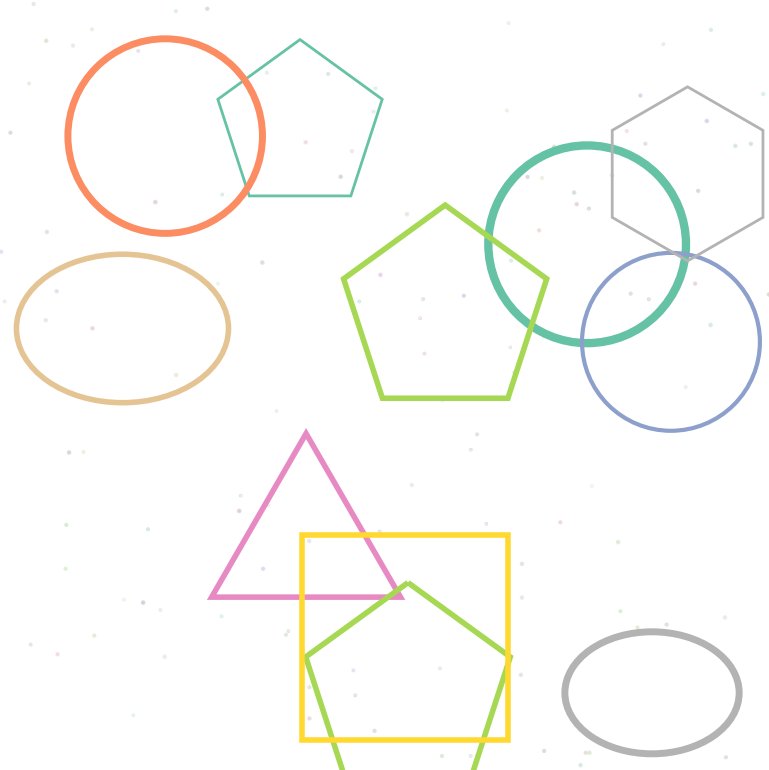[{"shape": "pentagon", "thickness": 1, "radius": 0.56, "center": [0.39, 0.836]}, {"shape": "circle", "thickness": 3, "radius": 0.64, "center": [0.763, 0.683]}, {"shape": "circle", "thickness": 2.5, "radius": 0.63, "center": [0.215, 0.823]}, {"shape": "circle", "thickness": 1.5, "radius": 0.58, "center": [0.871, 0.556]}, {"shape": "triangle", "thickness": 2, "radius": 0.71, "center": [0.398, 0.295]}, {"shape": "pentagon", "thickness": 2, "radius": 0.7, "center": [0.53, 0.104]}, {"shape": "pentagon", "thickness": 2, "radius": 0.69, "center": [0.578, 0.595]}, {"shape": "square", "thickness": 2, "radius": 0.67, "center": [0.526, 0.172]}, {"shape": "oval", "thickness": 2, "radius": 0.69, "center": [0.159, 0.573]}, {"shape": "oval", "thickness": 2.5, "radius": 0.57, "center": [0.847, 0.1]}, {"shape": "hexagon", "thickness": 1, "radius": 0.57, "center": [0.893, 0.774]}]